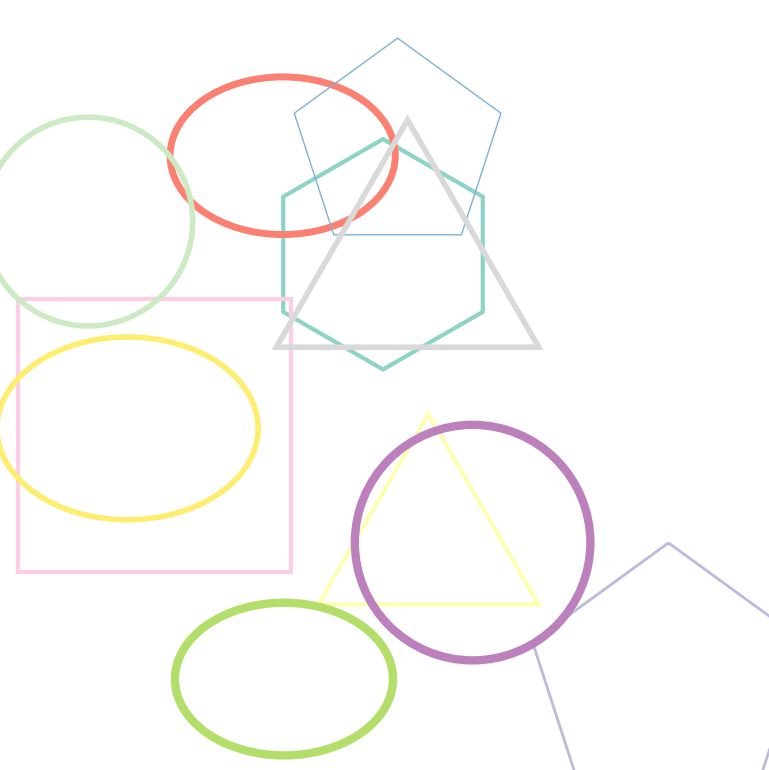[{"shape": "hexagon", "thickness": 1.5, "radius": 0.75, "center": [0.497, 0.67]}, {"shape": "triangle", "thickness": 1.5, "radius": 0.82, "center": [0.556, 0.297]}, {"shape": "pentagon", "thickness": 1, "radius": 0.93, "center": [0.868, 0.109]}, {"shape": "oval", "thickness": 2.5, "radius": 0.73, "center": [0.367, 0.798]}, {"shape": "pentagon", "thickness": 0.5, "radius": 0.71, "center": [0.516, 0.809]}, {"shape": "oval", "thickness": 3, "radius": 0.71, "center": [0.369, 0.118]}, {"shape": "square", "thickness": 1.5, "radius": 0.89, "center": [0.2, 0.434]}, {"shape": "triangle", "thickness": 2, "radius": 0.98, "center": [0.529, 0.647]}, {"shape": "circle", "thickness": 3, "radius": 0.76, "center": [0.614, 0.295]}, {"shape": "circle", "thickness": 2, "radius": 0.68, "center": [0.115, 0.712]}, {"shape": "oval", "thickness": 2, "radius": 0.85, "center": [0.166, 0.444]}]